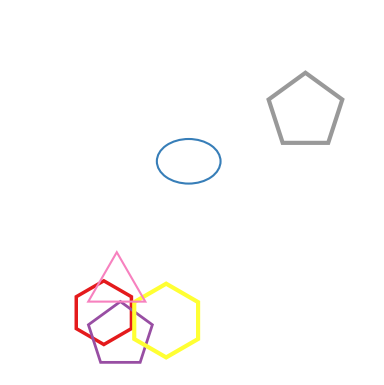[{"shape": "hexagon", "thickness": 2.5, "radius": 0.41, "center": [0.27, 0.188]}, {"shape": "oval", "thickness": 1.5, "radius": 0.41, "center": [0.49, 0.581]}, {"shape": "pentagon", "thickness": 2, "radius": 0.44, "center": [0.313, 0.129]}, {"shape": "hexagon", "thickness": 3, "radius": 0.48, "center": [0.432, 0.167]}, {"shape": "triangle", "thickness": 1.5, "radius": 0.43, "center": [0.303, 0.259]}, {"shape": "pentagon", "thickness": 3, "radius": 0.5, "center": [0.793, 0.71]}]